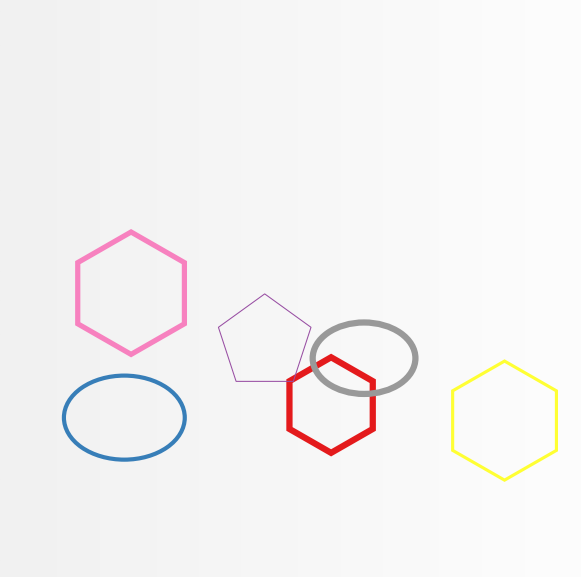[{"shape": "hexagon", "thickness": 3, "radius": 0.41, "center": [0.57, 0.298]}, {"shape": "oval", "thickness": 2, "radius": 0.52, "center": [0.214, 0.276]}, {"shape": "pentagon", "thickness": 0.5, "radius": 0.42, "center": [0.455, 0.407]}, {"shape": "hexagon", "thickness": 1.5, "radius": 0.52, "center": [0.868, 0.271]}, {"shape": "hexagon", "thickness": 2.5, "radius": 0.53, "center": [0.226, 0.491]}, {"shape": "oval", "thickness": 3, "radius": 0.44, "center": [0.626, 0.379]}]